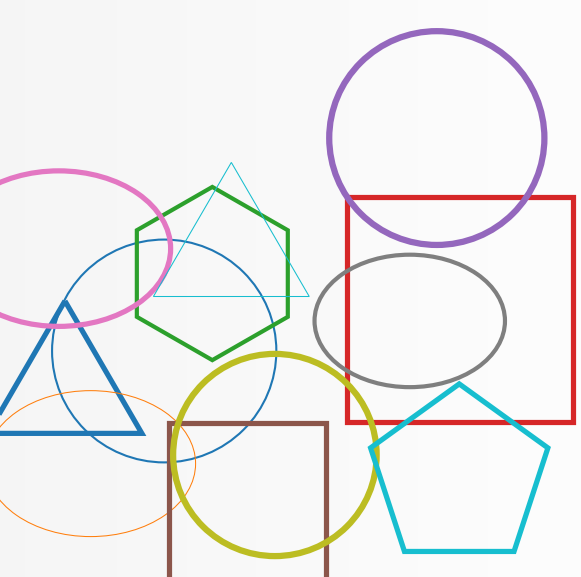[{"shape": "circle", "thickness": 1, "radius": 0.96, "center": [0.283, 0.391]}, {"shape": "triangle", "thickness": 2.5, "radius": 0.76, "center": [0.112, 0.325]}, {"shape": "oval", "thickness": 0.5, "radius": 0.9, "center": [0.156, 0.196]}, {"shape": "hexagon", "thickness": 2, "radius": 0.75, "center": [0.365, 0.525]}, {"shape": "square", "thickness": 2.5, "radius": 0.97, "center": [0.792, 0.464]}, {"shape": "circle", "thickness": 3, "radius": 0.93, "center": [0.752, 0.76]}, {"shape": "square", "thickness": 2.5, "radius": 0.67, "center": [0.426, 0.131]}, {"shape": "oval", "thickness": 2.5, "radius": 0.96, "center": [0.101, 0.569]}, {"shape": "oval", "thickness": 2, "radius": 0.82, "center": [0.705, 0.443]}, {"shape": "circle", "thickness": 3, "radius": 0.88, "center": [0.473, 0.211]}, {"shape": "pentagon", "thickness": 2.5, "radius": 0.8, "center": [0.79, 0.174]}, {"shape": "triangle", "thickness": 0.5, "radius": 0.77, "center": [0.398, 0.563]}]